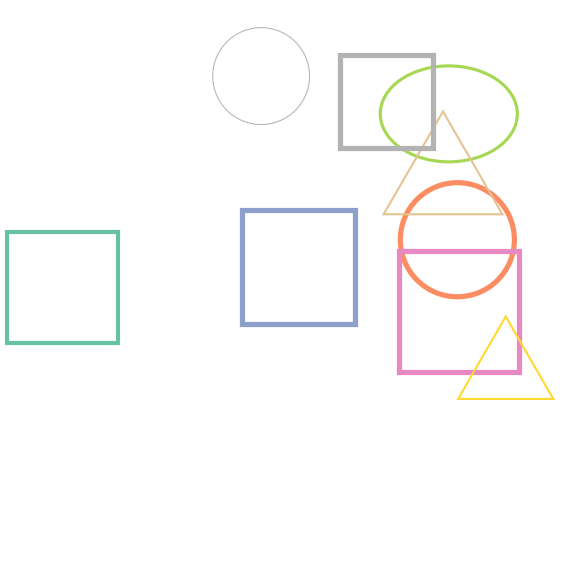[{"shape": "square", "thickness": 2, "radius": 0.48, "center": [0.108, 0.501]}, {"shape": "circle", "thickness": 2.5, "radius": 0.49, "center": [0.792, 0.584]}, {"shape": "square", "thickness": 2.5, "radius": 0.49, "center": [0.517, 0.537]}, {"shape": "square", "thickness": 2.5, "radius": 0.52, "center": [0.795, 0.46]}, {"shape": "oval", "thickness": 1.5, "radius": 0.59, "center": [0.777, 0.802]}, {"shape": "triangle", "thickness": 1, "radius": 0.48, "center": [0.876, 0.356]}, {"shape": "triangle", "thickness": 1, "radius": 0.59, "center": [0.767, 0.687]}, {"shape": "circle", "thickness": 0.5, "radius": 0.42, "center": [0.452, 0.867]}, {"shape": "square", "thickness": 2.5, "radius": 0.4, "center": [0.669, 0.823]}]